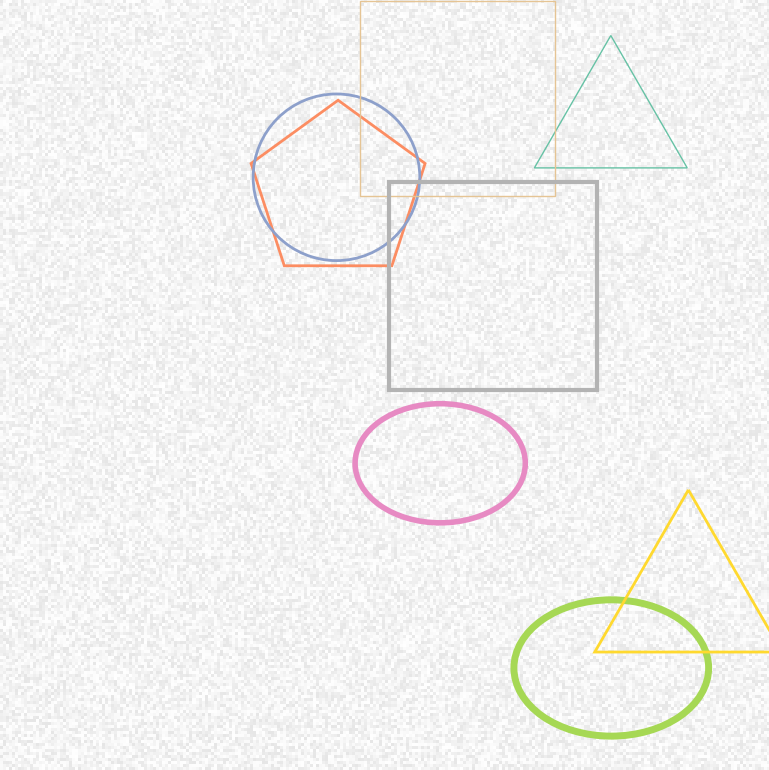[{"shape": "triangle", "thickness": 0.5, "radius": 0.57, "center": [0.793, 0.839]}, {"shape": "pentagon", "thickness": 1, "radius": 0.59, "center": [0.439, 0.751]}, {"shape": "circle", "thickness": 1, "radius": 0.54, "center": [0.437, 0.77]}, {"shape": "oval", "thickness": 2, "radius": 0.55, "center": [0.572, 0.398]}, {"shape": "oval", "thickness": 2.5, "radius": 0.63, "center": [0.794, 0.133]}, {"shape": "triangle", "thickness": 1, "radius": 0.7, "center": [0.894, 0.223]}, {"shape": "square", "thickness": 0.5, "radius": 0.63, "center": [0.594, 0.872]}, {"shape": "square", "thickness": 1.5, "radius": 0.67, "center": [0.64, 0.629]}]